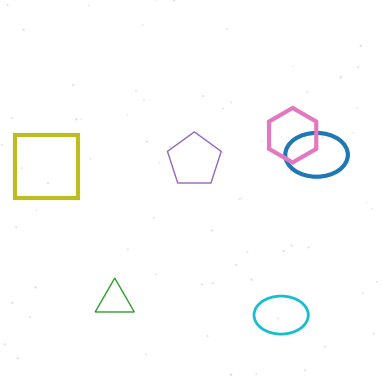[{"shape": "oval", "thickness": 3, "radius": 0.41, "center": [0.822, 0.598]}, {"shape": "triangle", "thickness": 1, "radius": 0.29, "center": [0.298, 0.219]}, {"shape": "pentagon", "thickness": 1, "radius": 0.37, "center": [0.505, 0.584]}, {"shape": "hexagon", "thickness": 3, "radius": 0.35, "center": [0.76, 0.649]}, {"shape": "square", "thickness": 3, "radius": 0.41, "center": [0.12, 0.568]}, {"shape": "oval", "thickness": 2, "radius": 0.35, "center": [0.73, 0.182]}]